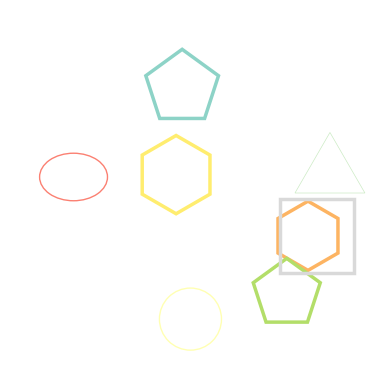[{"shape": "pentagon", "thickness": 2.5, "radius": 0.5, "center": [0.473, 0.773]}, {"shape": "circle", "thickness": 1, "radius": 0.4, "center": [0.495, 0.171]}, {"shape": "oval", "thickness": 1, "radius": 0.44, "center": [0.191, 0.54]}, {"shape": "hexagon", "thickness": 2.5, "radius": 0.45, "center": [0.8, 0.388]}, {"shape": "pentagon", "thickness": 2.5, "radius": 0.46, "center": [0.745, 0.237]}, {"shape": "square", "thickness": 2.5, "radius": 0.48, "center": [0.823, 0.387]}, {"shape": "triangle", "thickness": 0.5, "radius": 0.52, "center": [0.857, 0.551]}, {"shape": "hexagon", "thickness": 2.5, "radius": 0.51, "center": [0.457, 0.546]}]